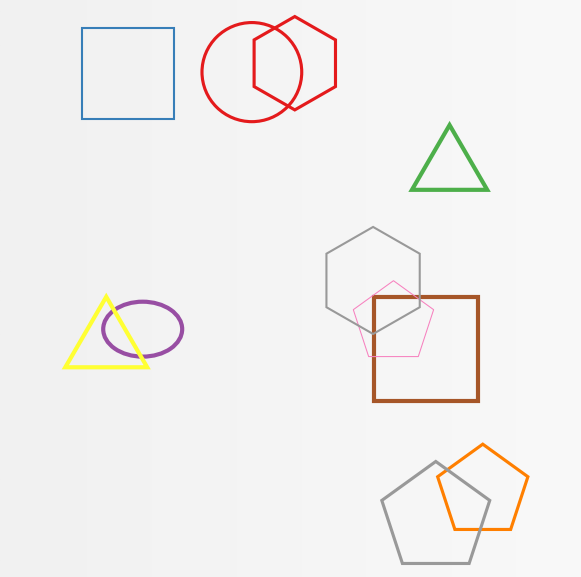[{"shape": "hexagon", "thickness": 1.5, "radius": 0.4, "center": [0.507, 0.89]}, {"shape": "circle", "thickness": 1.5, "radius": 0.43, "center": [0.433, 0.874]}, {"shape": "square", "thickness": 1, "radius": 0.39, "center": [0.22, 0.872]}, {"shape": "triangle", "thickness": 2, "radius": 0.37, "center": [0.773, 0.708]}, {"shape": "oval", "thickness": 2, "radius": 0.34, "center": [0.245, 0.429]}, {"shape": "pentagon", "thickness": 1.5, "radius": 0.41, "center": [0.831, 0.148]}, {"shape": "triangle", "thickness": 2, "radius": 0.41, "center": [0.183, 0.404]}, {"shape": "square", "thickness": 2, "radius": 0.45, "center": [0.733, 0.395]}, {"shape": "pentagon", "thickness": 0.5, "radius": 0.36, "center": [0.677, 0.44]}, {"shape": "hexagon", "thickness": 1, "radius": 0.46, "center": [0.642, 0.513]}, {"shape": "pentagon", "thickness": 1.5, "radius": 0.49, "center": [0.75, 0.102]}]